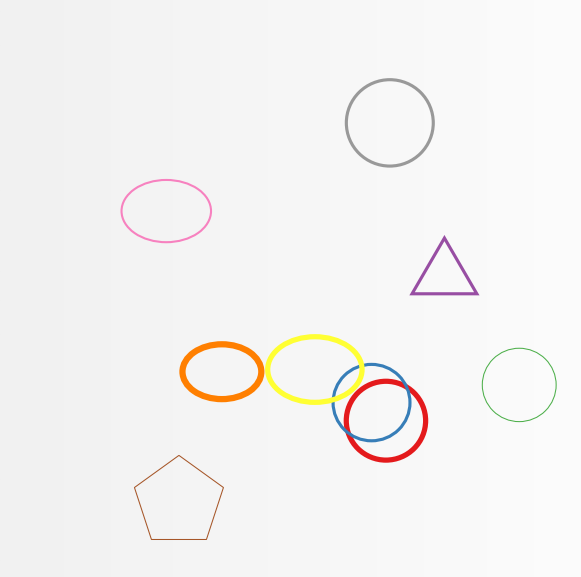[{"shape": "circle", "thickness": 2.5, "radius": 0.34, "center": [0.664, 0.271]}, {"shape": "circle", "thickness": 1.5, "radius": 0.33, "center": [0.639, 0.302]}, {"shape": "circle", "thickness": 0.5, "radius": 0.32, "center": [0.893, 0.333]}, {"shape": "triangle", "thickness": 1.5, "radius": 0.32, "center": [0.765, 0.523]}, {"shape": "oval", "thickness": 3, "radius": 0.34, "center": [0.382, 0.355]}, {"shape": "oval", "thickness": 2.5, "radius": 0.41, "center": [0.542, 0.359]}, {"shape": "pentagon", "thickness": 0.5, "radius": 0.4, "center": [0.308, 0.13]}, {"shape": "oval", "thickness": 1, "radius": 0.38, "center": [0.286, 0.634]}, {"shape": "circle", "thickness": 1.5, "radius": 0.37, "center": [0.671, 0.786]}]